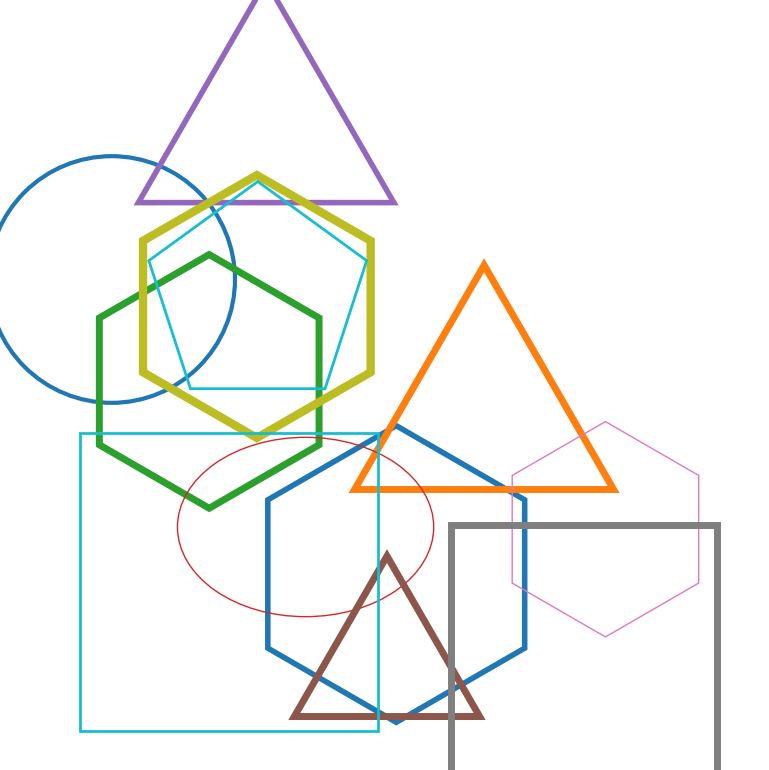[{"shape": "hexagon", "thickness": 2, "radius": 0.96, "center": [0.515, 0.255]}, {"shape": "circle", "thickness": 1.5, "radius": 0.8, "center": [0.145, 0.637]}, {"shape": "triangle", "thickness": 2.5, "radius": 0.97, "center": [0.629, 0.461]}, {"shape": "hexagon", "thickness": 2.5, "radius": 0.82, "center": [0.272, 0.505]}, {"shape": "oval", "thickness": 0.5, "radius": 0.83, "center": [0.397, 0.316]}, {"shape": "triangle", "thickness": 2, "radius": 0.96, "center": [0.346, 0.833]}, {"shape": "triangle", "thickness": 2.5, "radius": 0.69, "center": [0.503, 0.139]}, {"shape": "hexagon", "thickness": 0.5, "radius": 0.7, "center": [0.786, 0.313]}, {"shape": "square", "thickness": 2.5, "radius": 0.87, "center": [0.759, 0.145]}, {"shape": "hexagon", "thickness": 3, "radius": 0.85, "center": [0.334, 0.602]}, {"shape": "pentagon", "thickness": 1, "radius": 0.74, "center": [0.335, 0.616]}, {"shape": "square", "thickness": 1, "radius": 0.97, "center": [0.298, 0.244]}]